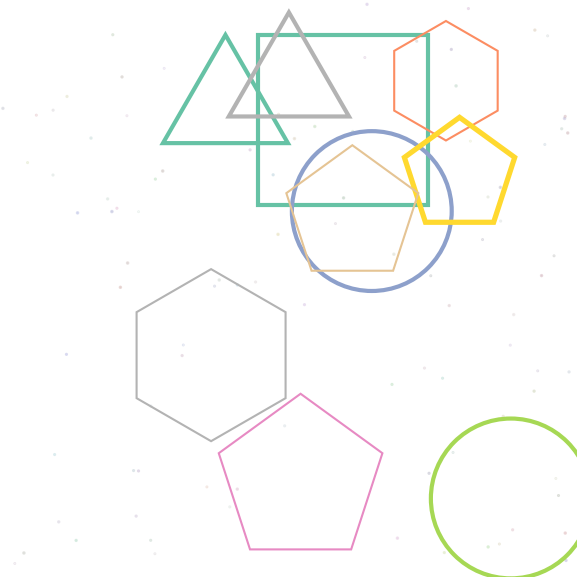[{"shape": "square", "thickness": 2, "radius": 0.74, "center": [0.594, 0.791]}, {"shape": "triangle", "thickness": 2, "radius": 0.62, "center": [0.39, 0.814]}, {"shape": "hexagon", "thickness": 1, "radius": 0.52, "center": [0.772, 0.859]}, {"shape": "circle", "thickness": 2, "radius": 0.69, "center": [0.644, 0.634]}, {"shape": "pentagon", "thickness": 1, "radius": 0.74, "center": [0.52, 0.168]}, {"shape": "circle", "thickness": 2, "radius": 0.69, "center": [0.884, 0.136]}, {"shape": "pentagon", "thickness": 2.5, "radius": 0.5, "center": [0.796, 0.696]}, {"shape": "pentagon", "thickness": 1, "radius": 0.6, "center": [0.61, 0.628]}, {"shape": "hexagon", "thickness": 1, "radius": 0.74, "center": [0.366, 0.384]}, {"shape": "triangle", "thickness": 2, "radius": 0.6, "center": [0.5, 0.858]}]